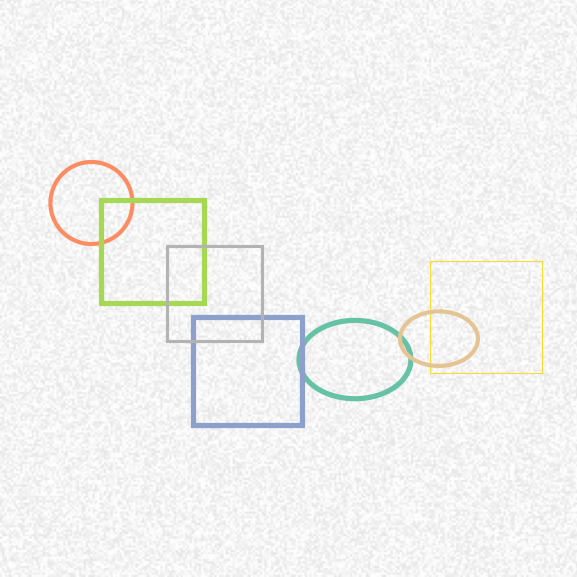[{"shape": "oval", "thickness": 2.5, "radius": 0.48, "center": [0.615, 0.377]}, {"shape": "circle", "thickness": 2, "radius": 0.36, "center": [0.158, 0.648]}, {"shape": "square", "thickness": 2.5, "radius": 0.47, "center": [0.429, 0.357]}, {"shape": "square", "thickness": 2.5, "radius": 0.45, "center": [0.264, 0.563]}, {"shape": "square", "thickness": 0.5, "radius": 0.48, "center": [0.842, 0.45]}, {"shape": "oval", "thickness": 2, "radius": 0.34, "center": [0.76, 0.413]}, {"shape": "square", "thickness": 1.5, "radius": 0.41, "center": [0.371, 0.491]}]